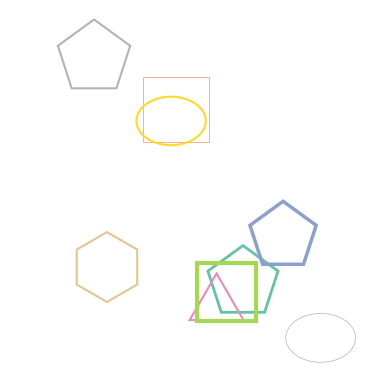[{"shape": "pentagon", "thickness": 2, "radius": 0.48, "center": [0.631, 0.266]}, {"shape": "square", "thickness": 0.5, "radius": 0.43, "center": [0.457, 0.716]}, {"shape": "pentagon", "thickness": 2.5, "radius": 0.45, "center": [0.735, 0.387]}, {"shape": "triangle", "thickness": 1.5, "radius": 0.4, "center": [0.562, 0.209]}, {"shape": "square", "thickness": 3, "radius": 0.38, "center": [0.589, 0.242]}, {"shape": "oval", "thickness": 1.5, "radius": 0.45, "center": [0.444, 0.686]}, {"shape": "hexagon", "thickness": 1.5, "radius": 0.45, "center": [0.278, 0.306]}, {"shape": "oval", "thickness": 0.5, "radius": 0.45, "center": [0.833, 0.122]}, {"shape": "pentagon", "thickness": 1.5, "radius": 0.49, "center": [0.244, 0.851]}]